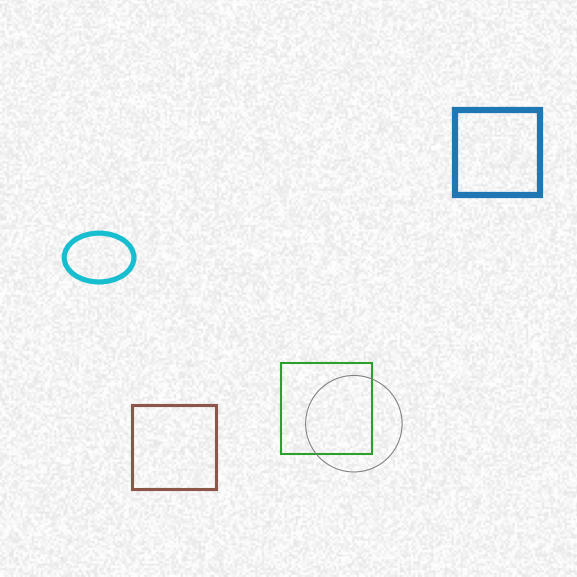[{"shape": "square", "thickness": 3, "radius": 0.37, "center": [0.861, 0.735]}, {"shape": "square", "thickness": 1, "radius": 0.39, "center": [0.565, 0.292]}, {"shape": "square", "thickness": 1.5, "radius": 0.36, "center": [0.301, 0.225]}, {"shape": "circle", "thickness": 0.5, "radius": 0.42, "center": [0.613, 0.265]}, {"shape": "oval", "thickness": 2.5, "radius": 0.3, "center": [0.172, 0.553]}]